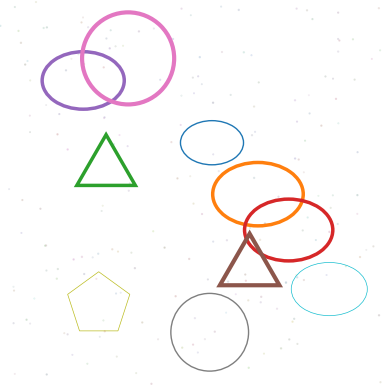[{"shape": "oval", "thickness": 1, "radius": 0.41, "center": [0.551, 0.629]}, {"shape": "oval", "thickness": 2.5, "radius": 0.59, "center": [0.67, 0.496]}, {"shape": "triangle", "thickness": 2.5, "radius": 0.44, "center": [0.276, 0.562]}, {"shape": "oval", "thickness": 2.5, "radius": 0.57, "center": [0.75, 0.403]}, {"shape": "oval", "thickness": 2.5, "radius": 0.53, "center": [0.216, 0.791]}, {"shape": "triangle", "thickness": 3, "radius": 0.45, "center": [0.648, 0.304]}, {"shape": "circle", "thickness": 3, "radius": 0.6, "center": [0.333, 0.848]}, {"shape": "circle", "thickness": 1, "radius": 0.5, "center": [0.545, 0.137]}, {"shape": "pentagon", "thickness": 0.5, "radius": 0.42, "center": [0.256, 0.209]}, {"shape": "oval", "thickness": 0.5, "radius": 0.49, "center": [0.855, 0.249]}]